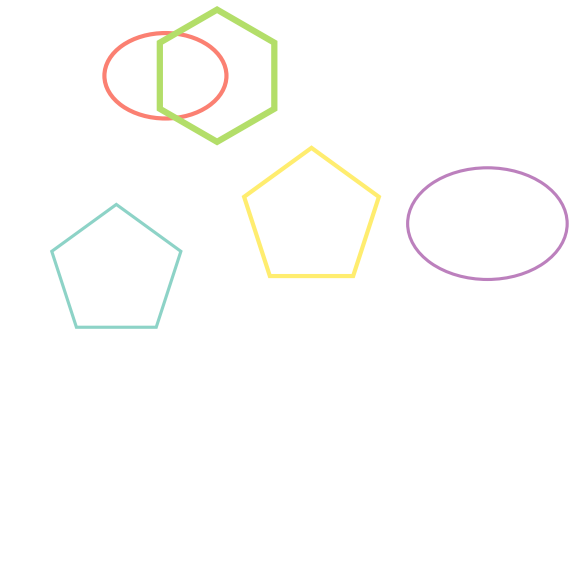[{"shape": "pentagon", "thickness": 1.5, "radius": 0.59, "center": [0.201, 0.528]}, {"shape": "oval", "thickness": 2, "radius": 0.53, "center": [0.286, 0.868]}, {"shape": "hexagon", "thickness": 3, "radius": 0.57, "center": [0.376, 0.868]}, {"shape": "oval", "thickness": 1.5, "radius": 0.69, "center": [0.844, 0.612]}, {"shape": "pentagon", "thickness": 2, "radius": 0.61, "center": [0.539, 0.62]}]